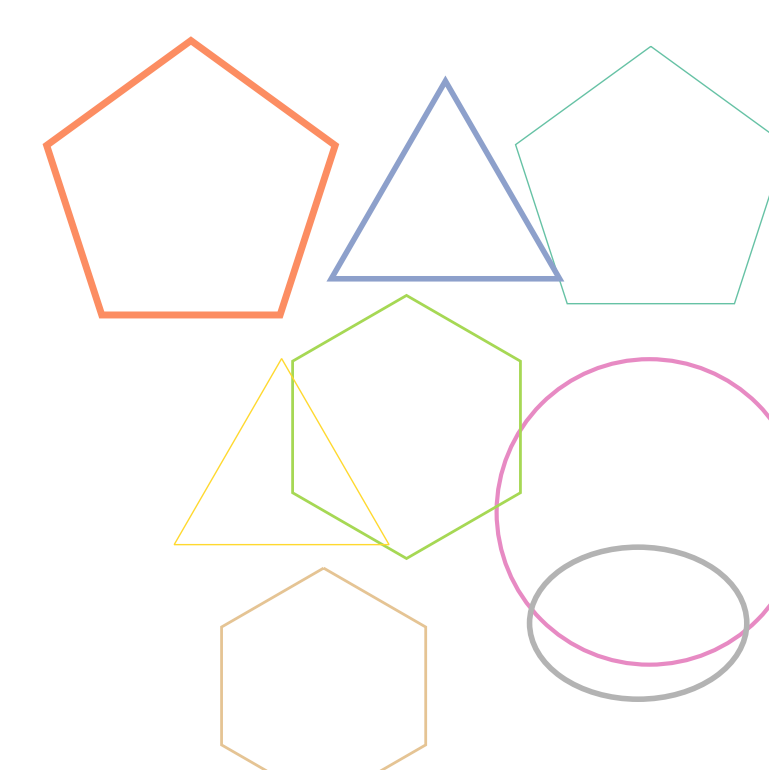[{"shape": "pentagon", "thickness": 0.5, "radius": 0.92, "center": [0.845, 0.755]}, {"shape": "pentagon", "thickness": 2.5, "radius": 0.98, "center": [0.248, 0.75]}, {"shape": "triangle", "thickness": 2, "radius": 0.86, "center": [0.578, 0.724]}, {"shape": "circle", "thickness": 1.5, "radius": 0.99, "center": [0.843, 0.335]}, {"shape": "hexagon", "thickness": 1, "radius": 0.85, "center": [0.528, 0.446]}, {"shape": "triangle", "thickness": 0.5, "radius": 0.81, "center": [0.366, 0.373]}, {"shape": "hexagon", "thickness": 1, "radius": 0.77, "center": [0.42, 0.109]}, {"shape": "oval", "thickness": 2, "radius": 0.71, "center": [0.829, 0.191]}]